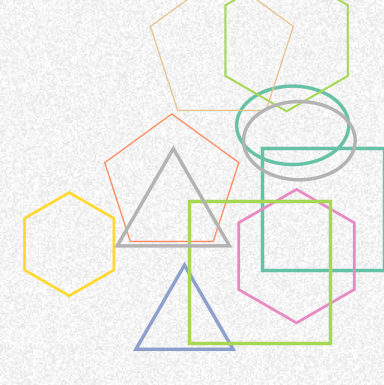[{"shape": "square", "thickness": 2.5, "radius": 0.79, "center": [0.839, 0.457]}, {"shape": "oval", "thickness": 2.5, "radius": 0.73, "center": [0.76, 0.675]}, {"shape": "pentagon", "thickness": 1, "radius": 0.92, "center": [0.446, 0.521]}, {"shape": "triangle", "thickness": 2.5, "radius": 0.73, "center": [0.479, 0.166]}, {"shape": "hexagon", "thickness": 2, "radius": 0.87, "center": [0.77, 0.335]}, {"shape": "square", "thickness": 2.5, "radius": 0.92, "center": [0.674, 0.294]}, {"shape": "hexagon", "thickness": 1.5, "radius": 0.92, "center": [0.744, 0.895]}, {"shape": "hexagon", "thickness": 2, "radius": 0.67, "center": [0.18, 0.366]}, {"shape": "pentagon", "thickness": 1, "radius": 0.98, "center": [0.576, 0.871]}, {"shape": "oval", "thickness": 2.5, "radius": 0.73, "center": [0.778, 0.635]}, {"shape": "triangle", "thickness": 2.5, "radius": 0.84, "center": [0.45, 0.446]}]